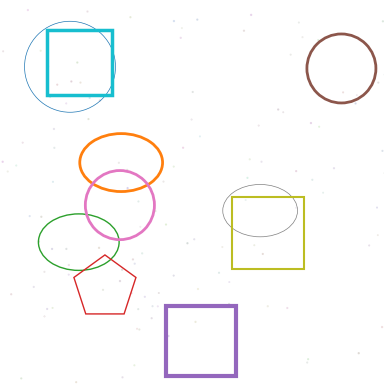[{"shape": "circle", "thickness": 0.5, "radius": 0.59, "center": [0.182, 0.827]}, {"shape": "oval", "thickness": 2, "radius": 0.54, "center": [0.315, 0.578]}, {"shape": "oval", "thickness": 1, "radius": 0.52, "center": [0.205, 0.371]}, {"shape": "pentagon", "thickness": 1, "radius": 0.42, "center": [0.273, 0.253]}, {"shape": "square", "thickness": 3, "radius": 0.46, "center": [0.521, 0.115]}, {"shape": "circle", "thickness": 2, "radius": 0.45, "center": [0.887, 0.822]}, {"shape": "circle", "thickness": 2, "radius": 0.45, "center": [0.311, 0.467]}, {"shape": "oval", "thickness": 0.5, "radius": 0.49, "center": [0.676, 0.453]}, {"shape": "square", "thickness": 1.5, "radius": 0.47, "center": [0.696, 0.395]}, {"shape": "square", "thickness": 2.5, "radius": 0.42, "center": [0.207, 0.839]}]